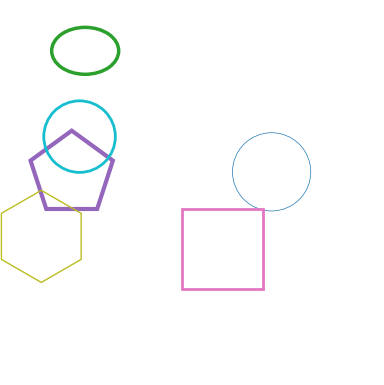[{"shape": "circle", "thickness": 0.5, "radius": 0.51, "center": [0.706, 0.554]}, {"shape": "oval", "thickness": 2.5, "radius": 0.44, "center": [0.221, 0.868]}, {"shape": "pentagon", "thickness": 3, "radius": 0.56, "center": [0.186, 0.548]}, {"shape": "square", "thickness": 2, "radius": 0.52, "center": [0.578, 0.354]}, {"shape": "hexagon", "thickness": 1, "radius": 0.6, "center": [0.107, 0.386]}, {"shape": "circle", "thickness": 2, "radius": 0.46, "center": [0.207, 0.645]}]